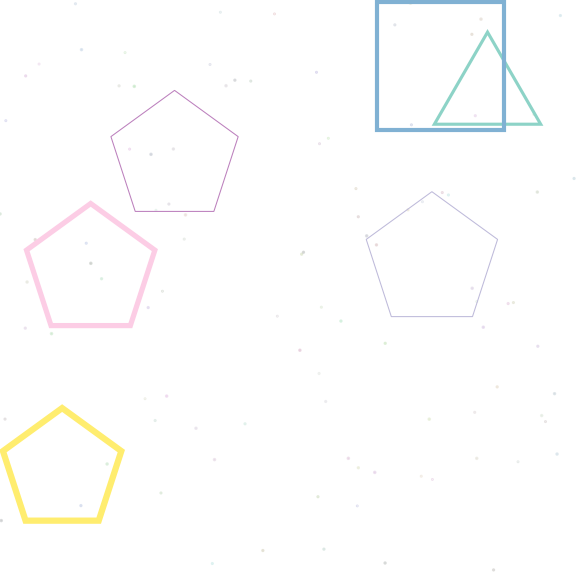[{"shape": "triangle", "thickness": 1.5, "radius": 0.53, "center": [0.844, 0.837]}, {"shape": "pentagon", "thickness": 0.5, "radius": 0.6, "center": [0.748, 0.548]}, {"shape": "square", "thickness": 2, "radius": 0.55, "center": [0.762, 0.884]}, {"shape": "pentagon", "thickness": 2.5, "radius": 0.58, "center": [0.157, 0.53]}, {"shape": "pentagon", "thickness": 0.5, "radius": 0.58, "center": [0.302, 0.727]}, {"shape": "pentagon", "thickness": 3, "radius": 0.54, "center": [0.108, 0.185]}]